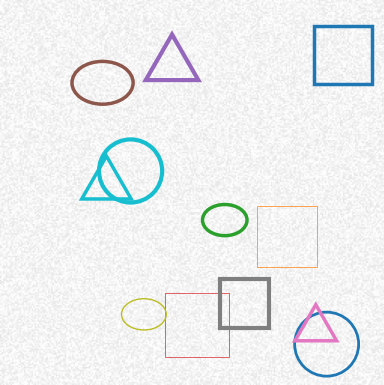[{"shape": "circle", "thickness": 2, "radius": 0.42, "center": [0.848, 0.106]}, {"shape": "square", "thickness": 2.5, "radius": 0.38, "center": [0.891, 0.857]}, {"shape": "square", "thickness": 0.5, "radius": 0.39, "center": [0.745, 0.386]}, {"shape": "oval", "thickness": 2.5, "radius": 0.29, "center": [0.584, 0.428]}, {"shape": "square", "thickness": 0.5, "radius": 0.42, "center": [0.511, 0.157]}, {"shape": "triangle", "thickness": 3, "radius": 0.39, "center": [0.447, 0.831]}, {"shape": "oval", "thickness": 2.5, "radius": 0.4, "center": [0.266, 0.785]}, {"shape": "triangle", "thickness": 2.5, "radius": 0.31, "center": [0.82, 0.146]}, {"shape": "square", "thickness": 3, "radius": 0.32, "center": [0.636, 0.211]}, {"shape": "oval", "thickness": 1, "radius": 0.29, "center": [0.374, 0.184]}, {"shape": "triangle", "thickness": 2.5, "radius": 0.37, "center": [0.277, 0.52]}, {"shape": "circle", "thickness": 3, "radius": 0.41, "center": [0.339, 0.556]}]